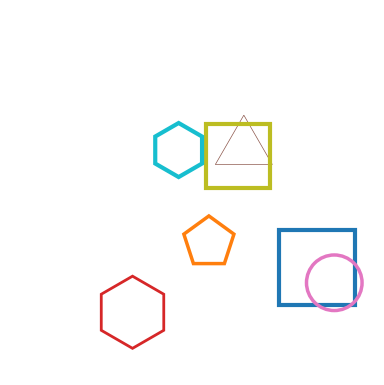[{"shape": "square", "thickness": 3, "radius": 0.49, "center": [0.824, 0.306]}, {"shape": "pentagon", "thickness": 2.5, "radius": 0.34, "center": [0.543, 0.371]}, {"shape": "hexagon", "thickness": 2, "radius": 0.47, "center": [0.344, 0.189]}, {"shape": "triangle", "thickness": 0.5, "radius": 0.43, "center": [0.633, 0.615]}, {"shape": "circle", "thickness": 2.5, "radius": 0.36, "center": [0.868, 0.266]}, {"shape": "square", "thickness": 3, "radius": 0.41, "center": [0.617, 0.595]}, {"shape": "hexagon", "thickness": 3, "radius": 0.35, "center": [0.464, 0.61]}]